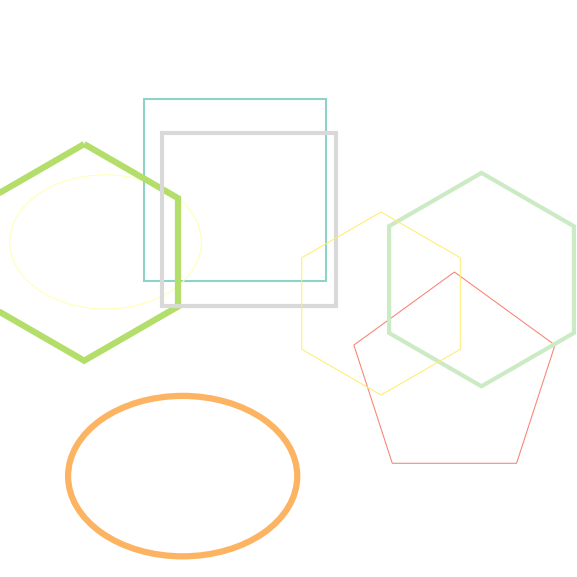[{"shape": "square", "thickness": 1, "radius": 0.79, "center": [0.408, 0.67]}, {"shape": "oval", "thickness": 0.5, "radius": 0.83, "center": [0.183, 0.58]}, {"shape": "pentagon", "thickness": 0.5, "radius": 0.92, "center": [0.787, 0.345]}, {"shape": "oval", "thickness": 3, "radius": 0.99, "center": [0.316, 0.175]}, {"shape": "hexagon", "thickness": 3, "radius": 0.94, "center": [0.146, 0.562]}, {"shape": "square", "thickness": 2, "radius": 0.75, "center": [0.431, 0.619]}, {"shape": "hexagon", "thickness": 2, "radius": 0.92, "center": [0.834, 0.515]}, {"shape": "hexagon", "thickness": 0.5, "radius": 0.79, "center": [0.66, 0.474]}]